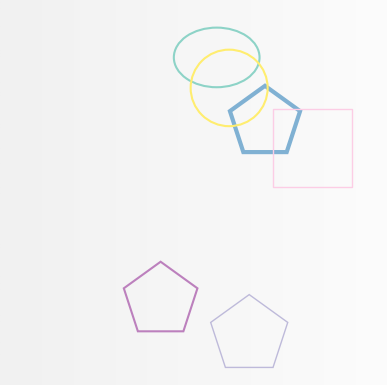[{"shape": "oval", "thickness": 1.5, "radius": 0.55, "center": [0.559, 0.851]}, {"shape": "pentagon", "thickness": 1, "radius": 0.52, "center": [0.643, 0.13]}, {"shape": "pentagon", "thickness": 3, "radius": 0.48, "center": [0.684, 0.682]}, {"shape": "square", "thickness": 1, "radius": 0.51, "center": [0.806, 0.615]}, {"shape": "pentagon", "thickness": 1.5, "radius": 0.5, "center": [0.415, 0.22]}, {"shape": "circle", "thickness": 1.5, "radius": 0.5, "center": [0.591, 0.772]}]